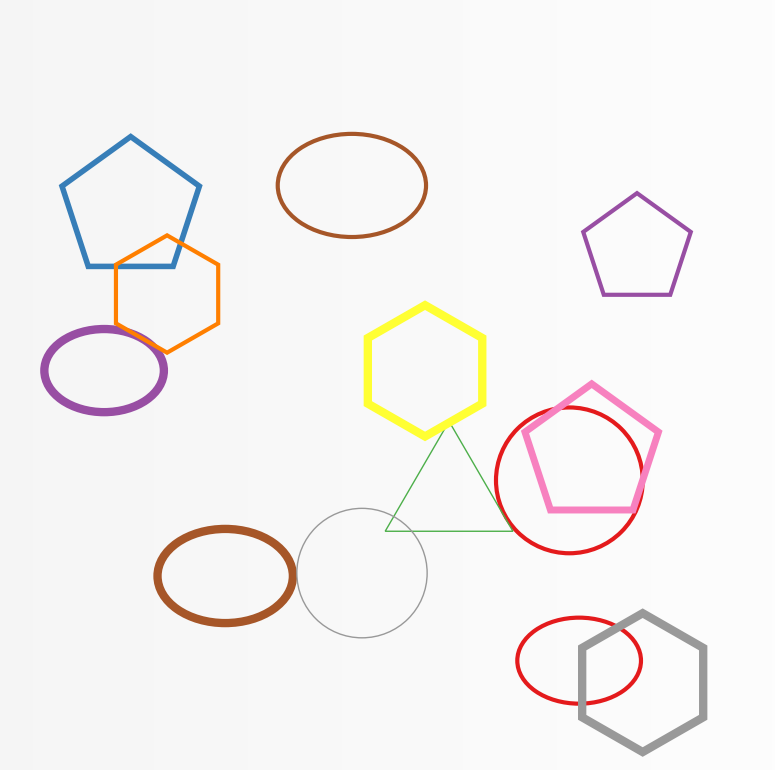[{"shape": "oval", "thickness": 1.5, "radius": 0.4, "center": [0.747, 0.142]}, {"shape": "circle", "thickness": 1.5, "radius": 0.47, "center": [0.735, 0.376]}, {"shape": "pentagon", "thickness": 2, "radius": 0.47, "center": [0.169, 0.729]}, {"shape": "triangle", "thickness": 0.5, "radius": 0.48, "center": [0.579, 0.358]}, {"shape": "oval", "thickness": 3, "radius": 0.39, "center": [0.134, 0.519]}, {"shape": "pentagon", "thickness": 1.5, "radius": 0.36, "center": [0.822, 0.676]}, {"shape": "hexagon", "thickness": 1.5, "radius": 0.38, "center": [0.216, 0.618]}, {"shape": "hexagon", "thickness": 3, "radius": 0.43, "center": [0.548, 0.518]}, {"shape": "oval", "thickness": 3, "radius": 0.44, "center": [0.291, 0.252]}, {"shape": "oval", "thickness": 1.5, "radius": 0.48, "center": [0.454, 0.759]}, {"shape": "pentagon", "thickness": 2.5, "radius": 0.45, "center": [0.764, 0.411]}, {"shape": "hexagon", "thickness": 3, "radius": 0.45, "center": [0.829, 0.113]}, {"shape": "circle", "thickness": 0.5, "radius": 0.42, "center": [0.467, 0.256]}]